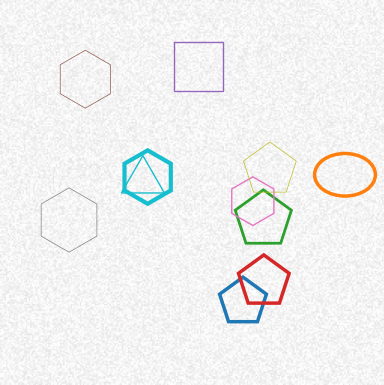[{"shape": "pentagon", "thickness": 2.5, "radius": 0.32, "center": [0.631, 0.216]}, {"shape": "oval", "thickness": 2.5, "radius": 0.39, "center": [0.896, 0.546]}, {"shape": "pentagon", "thickness": 2, "radius": 0.38, "center": [0.684, 0.43]}, {"shape": "pentagon", "thickness": 2.5, "radius": 0.35, "center": [0.685, 0.269]}, {"shape": "square", "thickness": 1, "radius": 0.32, "center": [0.516, 0.827]}, {"shape": "hexagon", "thickness": 0.5, "radius": 0.38, "center": [0.222, 0.794]}, {"shape": "hexagon", "thickness": 1, "radius": 0.32, "center": [0.657, 0.477]}, {"shape": "hexagon", "thickness": 0.5, "radius": 0.42, "center": [0.179, 0.428]}, {"shape": "pentagon", "thickness": 0.5, "radius": 0.36, "center": [0.701, 0.559]}, {"shape": "hexagon", "thickness": 3, "radius": 0.35, "center": [0.384, 0.54]}, {"shape": "triangle", "thickness": 1, "radius": 0.32, "center": [0.371, 0.531]}]